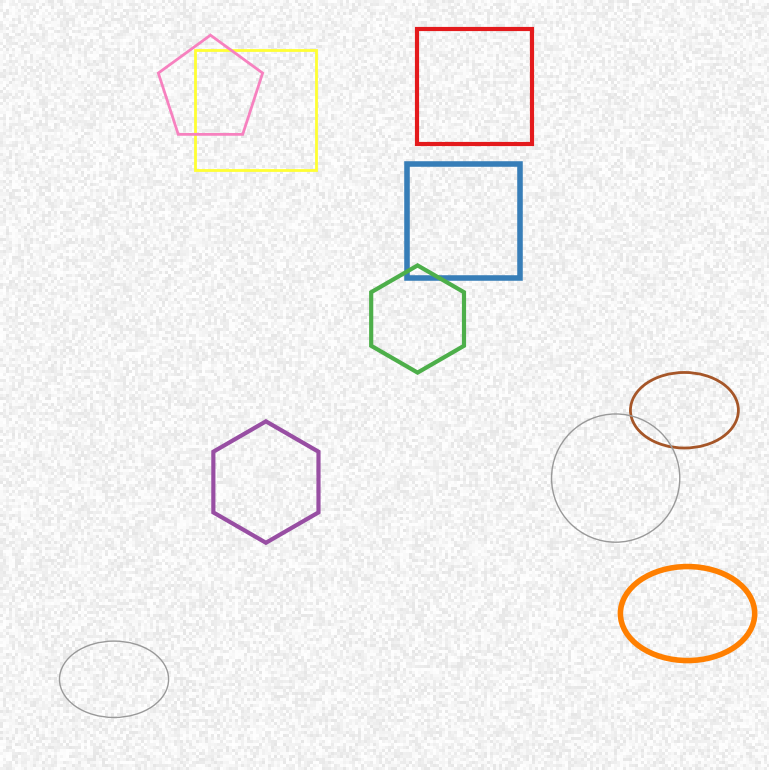[{"shape": "square", "thickness": 1.5, "radius": 0.37, "center": [0.617, 0.888]}, {"shape": "square", "thickness": 2, "radius": 0.37, "center": [0.602, 0.713]}, {"shape": "hexagon", "thickness": 1.5, "radius": 0.35, "center": [0.542, 0.586]}, {"shape": "hexagon", "thickness": 1.5, "radius": 0.39, "center": [0.345, 0.374]}, {"shape": "oval", "thickness": 2, "radius": 0.44, "center": [0.893, 0.203]}, {"shape": "square", "thickness": 1, "radius": 0.39, "center": [0.332, 0.857]}, {"shape": "oval", "thickness": 1, "radius": 0.35, "center": [0.889, 0.467]}, {"shape": "pentagon", "thickness": 1, "radius": 0.36, "center": [0.273, 0.883]}, {"shape": "circle", "thickness": 0.5, "radius": 0.42, "center": [0.8, 0.379]}, {"shape": "oval", "thickness": 0.5, "radius": 0.35, "center": [0.148, 0.118]}]